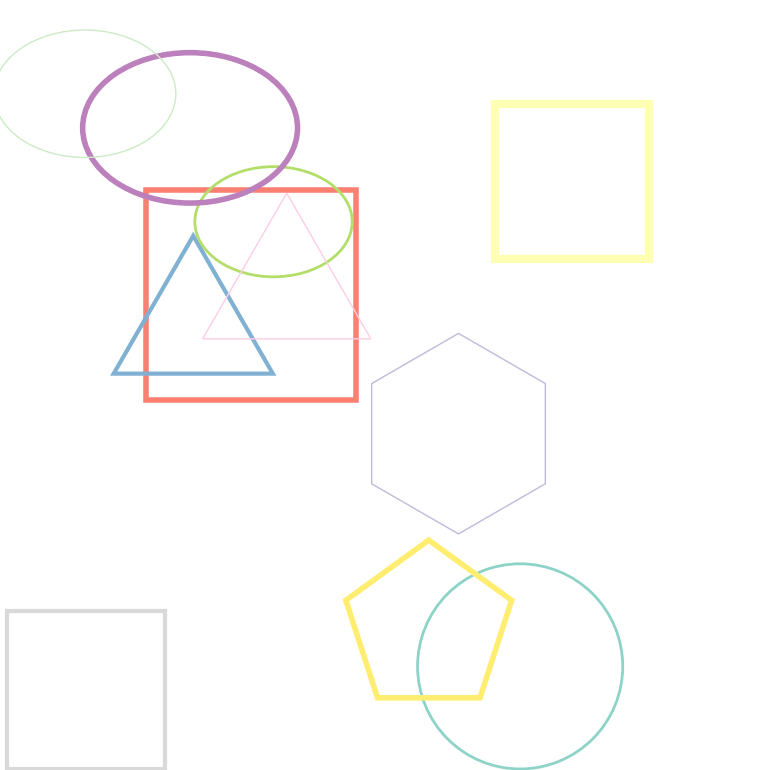[{"shape": "circle", "thickness": 1, "radius": 0.67, "center": [0.676, 0.135]}, {"shape": "square", "thickness": 3, "radius": 0.5, "center": [0.743, 0.765]}, {"shape": "hexagon", "thickness": 0.5, "radius": 0.65, "center": [0.595, 0.437]}, {"shape": "square", "thickness": 2, "radius": 0.68, "center": [0.326, 0.617]}, {"shape": "triangle", "thickness": 1.5, "radius": 0.6, "center": [0.251, 0.574]}, {"shape": "oval", "thickness": 1, "radius": 0.51, "center": [0.355, 0.712]}, {"shape": "triangle", "thickness": 0.5, "radius": 0.63, "center": [0.372, 0.623]}, {"shape": "square", "thickness": 1.5, "radius": 0.51, "center": [0.112, 0.104]}, {"shape": "oval", "thickness": 2, "radius": 0.7, "center": [0.247, 0.834]}, {"shape": "oval", "thickness": 0.5, "radius": 0.59, "center": [0.11, 0.878]}, {"shape": "pentagon", "thickness": 2, "radius": 0.57, "center": [0.557, 0.185]}]